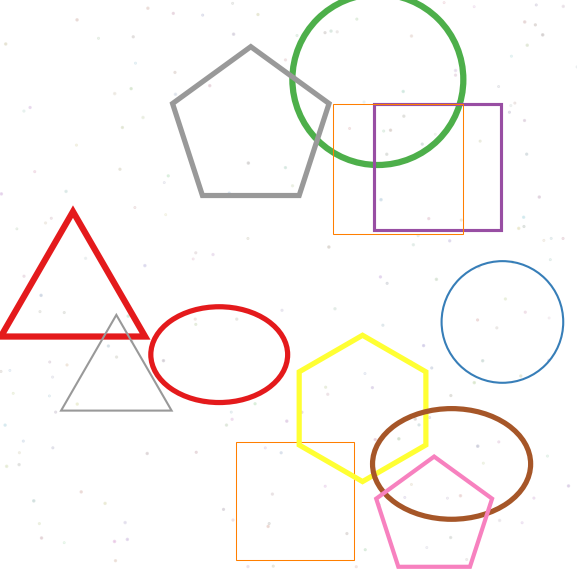[{"shape": "oval", "thickness": 2.5, "radius": 0.59, "center": [0.38, 0.385]}, {"shape": "triangle", "thickness": 3, "radius": 0.72, "center": [0.126, 0.488]}, {"shape": "circle", "thickness": 1, "radius": 0.53, "center": [0.87, 0.442]}, {"shape": "circle", "thickness": 3, "radius": 0.74, "center": [0.654, 0.861]}, {"shape": "square", "thickness": 1.5, "radius": 0.55, "center": [0.758, 0.71]}, {"shape": "square", "thickness": 0.5, "radius": 0.51, "center": [0.511, 0.131]}, {"shape": "square", "thickness": 0.5, "radius": 0.56, "center": [0.689, 0.707]}, {"shape": "hexagon", "thickness": 2.5, "radius": 0.63, "center": [0.628, 0.292]}, {"shape": "oval", "thickness": 2.5, "radius": 0.68, "center": [0.782, 0.196]}, {"shape": "pentagon", "thickness": 2, "radius": 0.53, "center": [0.752, 0.103]}, {"shape": "pentagon", "thickness": 2.5, "radius": 0.71, "center": [0.434, 0.776]}, {"shape": "triangle", "thickness": 1, "radius": 0.55, "center": [0.201, 0.343]}]